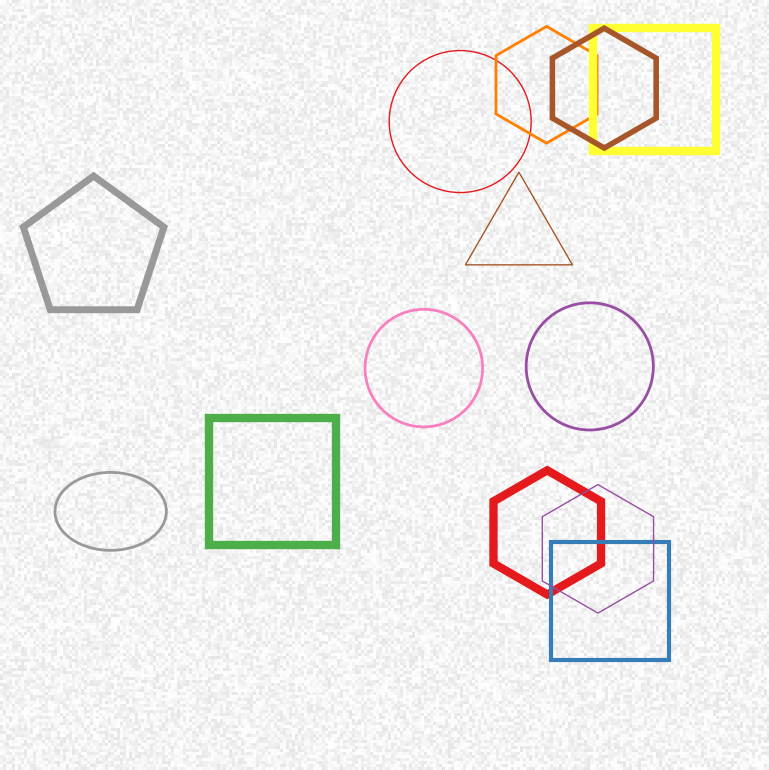[{"shape": "hexagon", "thickness": 3, "radius": 0.4, "center": [0.711, 0.309]}, {"shape": "circle", "thickness": 0.5, "radius": 0.46, "center": [0.598, 0.842]}, {"shape": "square", "thickness": 1.5, "radius": 0.38, "center": [0.793, 0.22]}, {"shape": "square", "thickness": 3, "radius": 0.41, "center": [0.353, 0.374]}, {"shape": "hexagon", "thickness": 0.5, "radius": 0.42, "center": [0.777, 0.287]}, {"shape": "circle", "thickness": 1, "radius": 0.41, "center": [0.766, 0.524]}, {"shape": "hexagon", "thickness": 1, "radius": 0.38, "center": [0.71, 0.89]}, {"shape": "square", "thickness": 3, "radius": 0.4, "center": [0.85, 0.884]}, {"shape": "hexagon", "thickness": 2, "radius": 0.39, "center": [0.785, 0.886]}, {"shape": "triangle", "thickness": 0.5, "radius": 0.4, "center": [0.674, 0.696]}, {"shape": "circle", "thickness": 1, "radius": 0.38, "center": [0.55, 0.522]}, {"shape": "oval", "thickness": 1, "radius": 0.36, "center": [0.144, 0.336]}, {"shape": "pentagon", "thickness": 2.5, "radius": 0.48, "center": [0.122, 0.675]}]